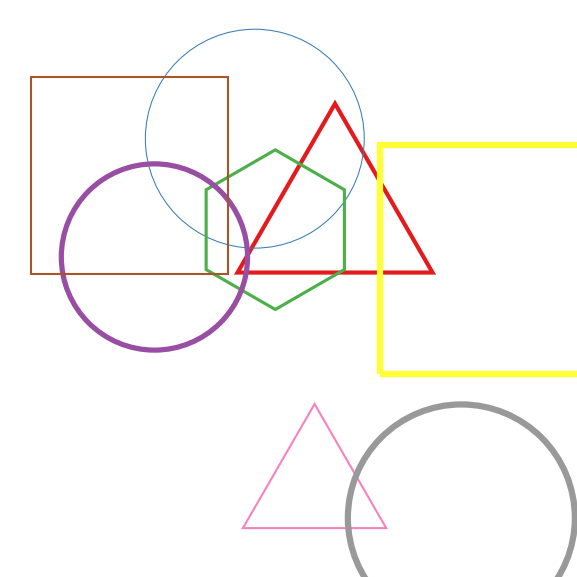[{"shape": "triangle", "thickness": 2, "radius": 0.97, "center": [0.58, 0.625]}, {"shape": "circle", "thickness": 0.5, "radius": 0.95, "center": [0.441, 0.759]}, {"shape": "hexagon", "thickness": 1.5, "radius": 0.69, "center": [0.477, 0.601]}, {"shape": "circle", "thickness": 2.5, "radius": 0.81, "center": [0.267, 0.554]}, {"shape": "square", "thickness": 3, "radius": 0.99, "center": [0.855, 0.55]}, {"shape": "square", "thickness": 1, "radius": 0.85, "center": [0.224, 0.696]}, {"shape": "triangle", "thickness": 1, "radius": 0.72, "center": [0.545, 0.156]}, {"shape": "circle", "thickness": 3, "radius": 0.98, "center": [0.799, 0.102]}]